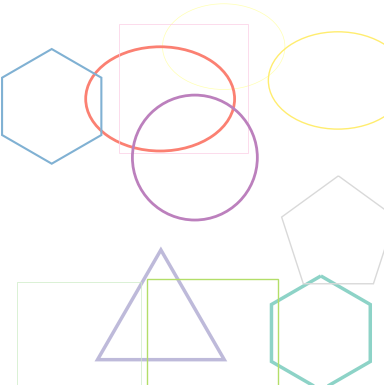[{"shape": "hexagon", "thickness": 2.5, "radius": 0.74, "center": [0.833, 0.135]}, {"shape": "oval", "thickness": 0.5, "radius": 0.79, "center": [0.581, 0.879]}, {"shape": "triangle", "thickness": 2.5, "radius": 0.95, "center": [0.418, 0.161]}, {"shape": "oval", "thickness": 2, "radius": 0.97, "center": [0.416, 0.743]}, {"shape": "hexagon", "thickness": 1.5, "radius": 0.74, "center": [0.134, 0.724]}, {"shape": "square", "thickness": 1, "radius": 0.86, "center": [0.552, 0.104]}, {"shape": "square", "thickness": 0.5, "radius": 0.84, "center": [0.477, 0.77]}, {"shape": "pentagon", "thickness": 1, "radius": 0.77, "center": [0.879, 0.388]}, {"shape": "circle", "thickness": 2, "radius": 0.81, "center": [0.506, 0.591]}, {"shape": "square", "thickness": 0.5, "radius": 0.8, "center": [0.206, 0.107]}, {"shape": "oval", "thickness": 1, "radius": 0.9, "center": [0.878, 0.791]}]